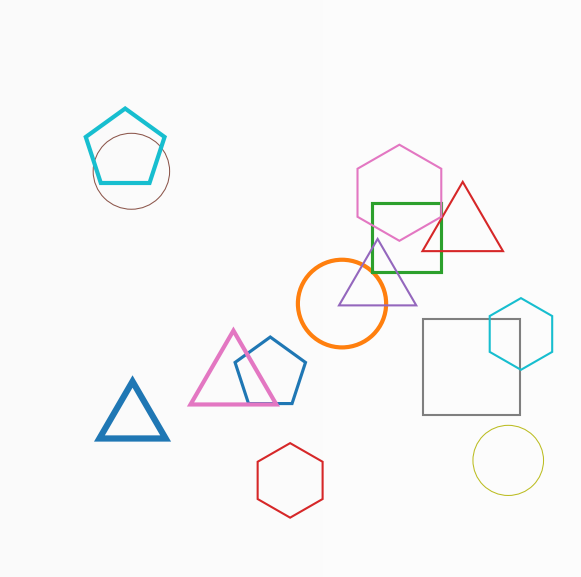[{"shape": "triangle", "thickness": 3, "radius": 0.33, "center": [0.228, 0.273]}, {"shape": "pentagon", "thickness": 1.5, "radius": 0.32, "center": [0.465, 0.352]}, {"shape": "circle", "thickness": 2, "radius": 0.38, "center": [0.588, 0.473]}, {"shape": "square", "thickness": 1.5, "radius": 0.3, "center": [0.7, 0.588]}, {"shape": "triangle", "thickness": 1, "radius": 0.4, "center": [0.796, 0.604]}, {"shape": "hexagon", "thickness": 1, "radius": 0.32, "center": [0.499, 0.167]}, {"shape": "triangle", "thickness": 1, "radius": 0.38, "center": [0.65, 0.509]}, {"shape": "circle", "thickness": 0.5, "radius": 0.33, "center": [0.226, 0.703]}, {"shape": "triangle", "thickness": 2, "radius": 0.43, "center": [0.402, 0.341]}, {"shape": "hexagon", "thickness": 1, "radius": 0.42, "center": [0.687, 0.665]}, {"shape": "square", "thickness": 1, "radius": 0.42, "center": [0.811, 0.364]}, {"shape": "circle", "thickness": 0.5, "radius": 0.3, "center": [0.874, 0.202]}, {"shape": "hexagon", "thickness": 1, "radius": 0.31, "center": [0.896, 0.421]}, {"shape": "pentagon", "thickness": 2, "radius": 0.36, "center": [0.215, 0.74]}]